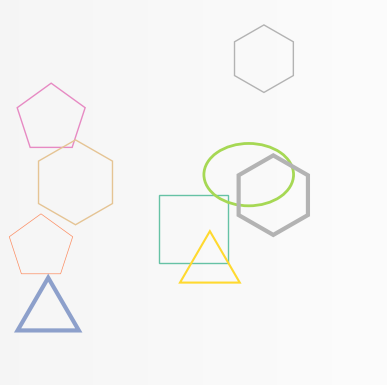[{"shape": "square", "thickness": 1, "radius": 0.45, "center": [0.498, 0.405]}, {"shape": "pentagon", "thickness": 0.5, "radius": 0.43, "center": [0.106, 0.359]}, {"shape": "triangle", "thickness": 3, "radius": 0.46, "center": [0.124, 0.187]}, {"shape": "pentagon", "thickness": 1, "radius": 0.46, "center": [0.132, 0.692]}, {"shape": "oval", "thickness": 2, "radius": 0.58, "center": [0.642, 0.546]}, {"shape": "triangle", "thickness": 1.5, "radius": 0.44, "center": [0.542, 0.311]}, {"shape": "hexagon", "thickness": 1, "radius": 0.55, "center": [0.195, 0.526]}, {"shape": "hexagon", "thickness": 1, "radius": 0.44, "center": [0.681, 0.848]}, {"shape": "hexagon", "thickness": 3, "radius": 0.52, "center": [0.705, 0.493]}]